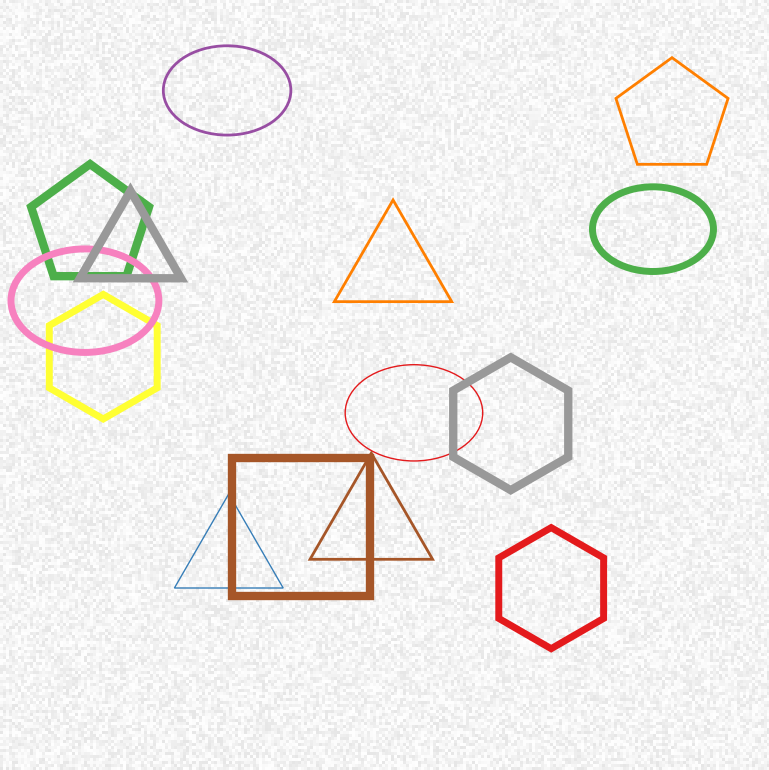[{"shape": "hexagon", "thickness": 2.5, "radius": 0.39, "center": [0.716, 0.236]}, {"shape": "oval", "thickness": 0.5, "radius": 0.45, "center": [0.538, 0.464]}, {"shape": "triangle", "thickness": 0.5, "radius": 0.41, "center": [0.297, 0.277]}, {"shape": "pentagon", "thickness": 3, "radius": 0.4, "center": [0.117, 0.706]}, {"shape": "oval", "thickness": 2.5, "radius": 0.39, "center": [0.848, 0.702]}, {"shape": "oval", "thickness": 1, "radius": 0.41, "center": [0.295, 0.883]}, {"shape": "pentagon", "thickness": 1, "radius": 0.38, "center": [0.873, 0.849]}, {"shape": "triangle", "thickness": 1, "radius": 0.44, "center": [0.51, 0.652]}, {"shape": "hexagon", "thickness": 2.5, "radius": 0.4, "center": [0.134, 0.537]}, {"shape": "square", "thickness": 3, "radius": 0.45, "center": [0.391, 0.316]}, {"shape": "triangle", "thickness": 1, "radius": 0.46, "center": [0.482, 0.32]}, {"shape": "oval", "thickness": 2.5, "radius": 0.48, "center": [0.11, 0.61]}, {"shape": "triangle", "thickness": 3, "radius": 0.38, "center": [0.169, 0.677]}, {"shape": "hexagon", "thickness": 3, "radius": 0.43, "center": [0.663, 0.45]}]